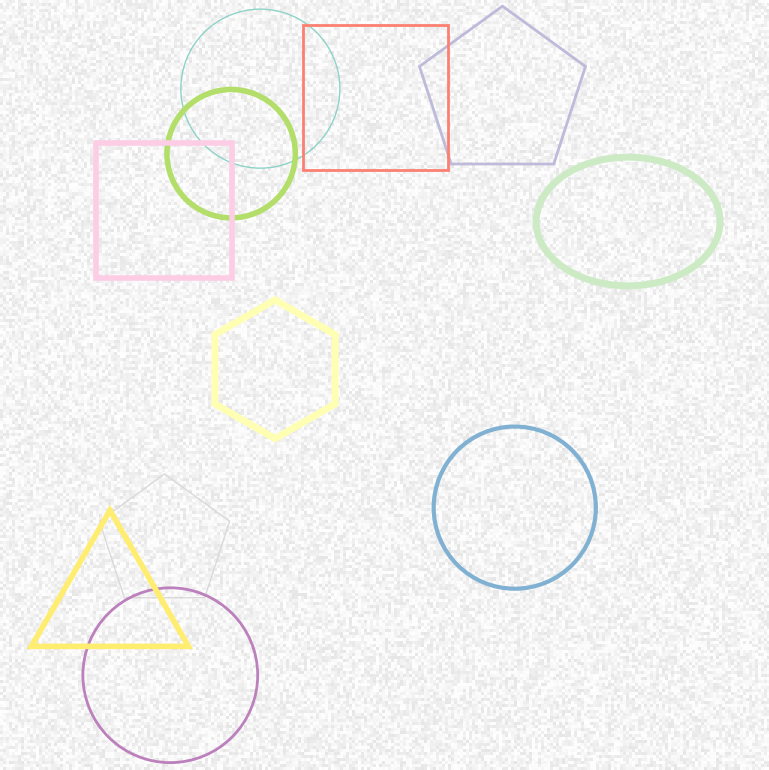[{"shape": "circle", "thickness": 0.5, "radius": 0.52, "center": [0.338, 0.885]}, {"shape": "hexagon", "thickness": 2.5, "radius": 0.45, "center": [0.357, 0.52]}, {"shape": "pentagon", "thickness": 1, "radius": 0.57, "center": [0.653, 0.879]}, {"shape": "square", "thickness": 1, "radius": 0.47, "center": [0.487, 0.874]}, {"shape": "circle", "thickness": 1.5, "radius": 0.53, "center": [0.669, 0.341]}, {"shape": "circle", "thickness": 2, "radius": 0.42, "center": [0.3, 0.8]}, {"shape": "square", "thickness": 2, "radius": 0.44, "center": [0.213, 0.727]}, {"shape": "pentagon", "thickness": 0.5, "radius": 0.44, "center": [0.214, 0.296]}, {"shape": "circle", "thickness": 1, "radius": 0.57, "center": [0.221, 0.123]}, {"shape": "oval", "thickness": 2.5, "radius": 0.6, "center": [0.816, 0.712]}, {"shape": "triangle", "thickness": 2, "radius": 0.59, "center": [0.143, 0.219]}]